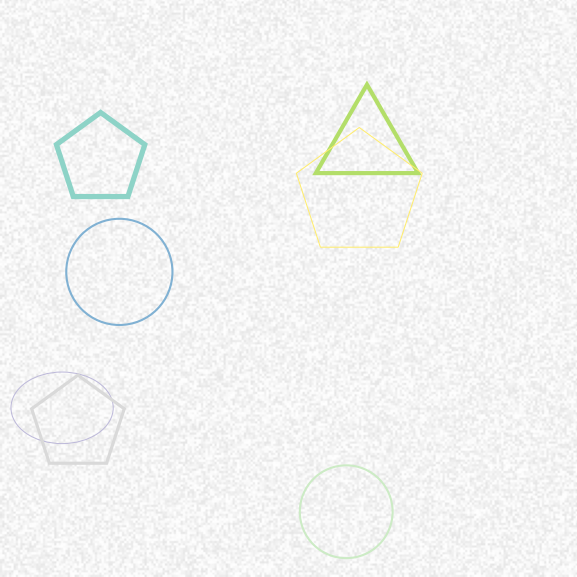[{"shape": "pentagon", "thickness": 2.5, "radius": 0.4, "center": [0.174, 0.724]}, {"shape": "oval", "thickness": 0.5, "radius": 0.44, "center": [0.108, 0.293]}, {"shape": "circle", "thickness": 1, "radius": 0.46, "center": [0.207, 0.528]}, {"shape": "triangle", "thickness": 2, "radius": 0.51, "center": [0.635, 0.75]}, {"shape": "pentagon", "thickness": 1.5, "radius": 0.42, "center": [0.135, 0.265]}, {"shape": "circle", "thickness": 1, "radius": 0.4, "center": [0.6, 0.113]}, {"shape": "pentagon", "thickness": 0.5, "radius": 0.57, "center": [0.622, 0.664]}]